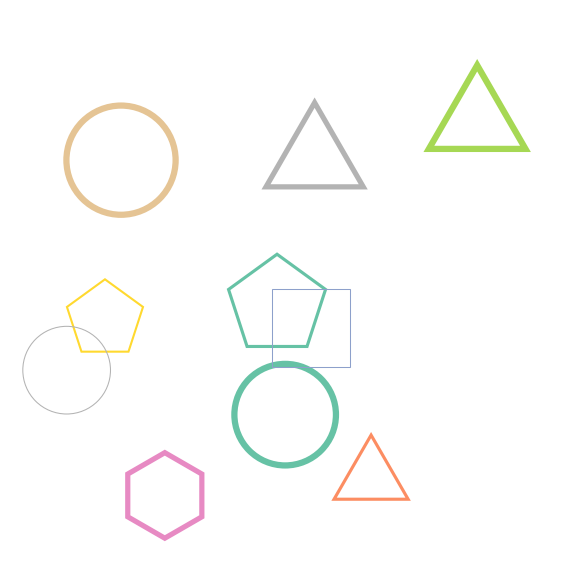[{"shape": "pentagon", "thickness": 1.5, "radius": 0.44, "center": [0.48, 0.471]}, {"shape": "circle", "thickness": 3, "radius": 0.44, "center": [0.494, 0.281]}, {"shape": "triangle", "thickness": 1.5, "radius": 0.37, "center": [0.643, 0.172]}, {"shape": "square", "thickness": 0.5, "radius": 0.34, "center": [0.538, 0.431]}, {"shape": "hexagon", "thickness": 2.5, "radius": 0.37, "center": [0.285, 0.141]}, {"shape": "triangle", "thickness": 3, "radius": 0.48, "center": [0.826, 0.79]}, {"shape": "pentagon", "thickness": 1, "radius": 0.35, "center": [0.182, 0.446]}, {"shape": "circle", "thickness": 3, "radius": 0.47, "center": [0.21, 0.722]}, {"shape": "circle", "thickness": 0.5, "radius": 0.38, "center": [0.115, 0.358]}, {"shape": "triangle", "thickness": 2.5, "radius": 0.49, "center": [0.545, 0.724]}]